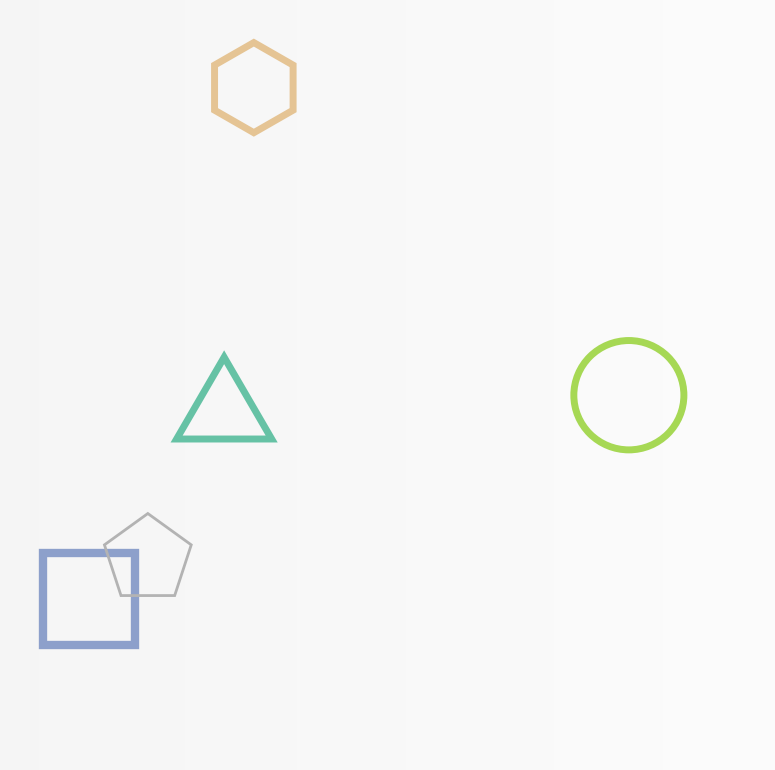[{"shape": "triangle", "thickness": 2.5, "radius": 0.35, "center": [0.289, 0.465]}, {"shape": "square", "thickness": 3, "radius": 0.3, "center": [0.115, 0.222]}, {"shape": "circle", "thickness": 2.5, "radius": 0.35, "center": [0.811, 0.487]}, {"shape": "hexagon", "thickness": 2.5, "radius": 0.29, "center": [0.328, 0.886]}, {"shape": "pentagon", "thickness": 1, "radius": 0.29, "center": [0.191, 0.274]}]